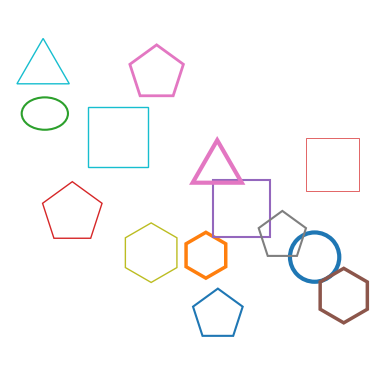[{"shape": "circle", "thickness": 3, "radius": 0.32, "center": [0.817, 0.332]}, {"shape": "pentagon", "thickness": 1.5, "radius": 0.34, "center": [0.566, 0.183]}, {"shape": "hexagon", "thickness": 2.5, "radius": 0.3, "center": [0.535, 0.337]}, {"shape": "oval", "thickness": 1.5, "radius": 0.3, "center": [0.116, 0.705]}, {"shape": "square", "thickness": 0.5, "radius": 0.35, "center": [0.863, 0.573]}, {"shape": "pentagon", "thickness": 1, "radius": 0.41, "center": [0.188, 0.447]}, {"shape": "square", "thickness": 1.5, "radius": 0.37, "center": [0.627, 0.458]}, {"shape": "hexagon", "thickness": 2.5, "radius": 0.35, "center": [0.893, 0.232]}, {"shape": "triangle", "thickness": 3, "radius": 0.37, "center": [0.564, 0.562]}, {"shape": "pentagon", "thickness": 2, "radius": 0.37, "center": [0.407, 0.81]}, {"shape": "pentagon", "thickness": 1.5, "radius": 0.32, "center": [0.733, 0.388]}, {"shape": "hexagon", "thickness": 1, "radius": 0.39, "center": [0.393, 0.344]}, {"shape": "square", "thickness": 1, "radius": 0.39, "center": [0.306, 0.644]}, {"shape": "triangle", "thickness": 1, "radius": 0.39, "center": [0.112, 0.822]}]